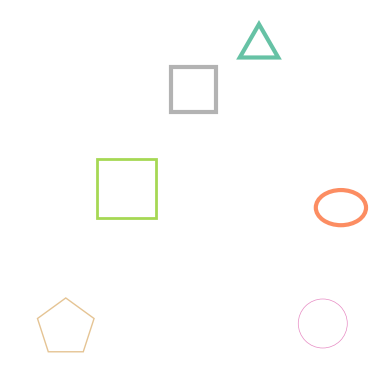[{"shape": "triangle", "thickness": 3, "radius": 0.29, "center": [0.673, 0.88]}, {"shape": "oval", "thickness": 3, "radius": 0.33, "center": [0.886, 0.461]}, {"shape": "circle", "thickness": 0.5, "radius": 0.32, "center": [0.838, 0.16]}, {"shape": "square", "thickness": 2, "radius": 0.39, "center": [0.329, 0.51]}, {"shape": "pentagon", "thickness": 1, "radius": 0.39, "center": [0.171, 0.149]}, {"shape": "square", "thickness": 3, "radius": 0.29, "center": [0.503, 0.769]}]